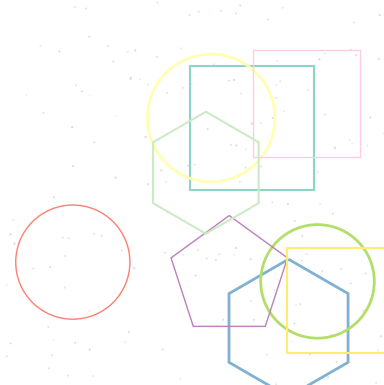[{"shape": "square", "thickness": 1.5, "radius": 0.81, "center": [0.654, 0.668]}, {"shape": "circle", "thickness": 2, "radius": 0.83, "center": [0.548, 0.693]}, {"shape": "circle", "thickness": 1, "radius": 0.74, "center": [0.189, 0.319]}, {"shape": "hexagon", "thickness": 2, "radius": 0.89, "center": [0.749, 0.148]}, {"shape": "circle", "thickness": 2, "radius": 0.74, "center": [0.825, 0.269]}, {"shape": "square", "thickness": 1, "radius": 0.7, "center": [0.796, 0.732]}, {"shape": "pentagon", "thickness": 1, "radius": 0.8, "center": [0.596, 0.281]}, {"shape": "hexagon", "thickness": 1.5, "radius": 0.79, "center": [0.535, 0.551]}, {"shape": "square", "thickness": 1.5, "radius": 0.69, "center": [0.884, 0.219]}]